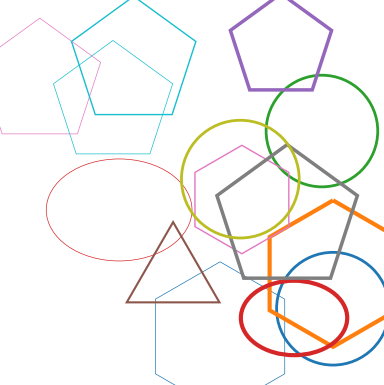[{"shape": "hexagon", "thickness": 0.5, "radius": 0.97, "center": [0.572, 0.126]}, {"shape": "circle", "thickness": 2, "radius": 0.73, "center": [0.865, 0.198]}, {"shape": "hexagon", "thickness": 3, "radius": 0.95, "center": [0.865, 0.289]}, {"shape": "circle", "thickness": 2, "radius": 0.72, "center": [0.836, 0.66]}, {"shape": "oval", "thickness": 0.5, "radius": 0.95, "center": [0.309, 0.455]}, {"shape": "oval", "thickness": 3, "radius": 0.69, "center": [0.764, 0.174]}, {"shape": "pentagon", "thickness": 2.5, "radius": 0.69, "center": [0.73, 0.878]}, {"shape": "triangle", "thickness": 1.5, "radius": 0.69, "center": [0.45, 0.284]}, {"shape": "hexagon", "thickness": 1, "radius": 0.7, "center": [0.628, 0.482]}, {"shape": "pentagon", "thickness": 0.5, "radius": 0.83, "center": [0.103, 0.787]}, {"shape": "pentagon", "thickness": 2.5, "radius": 0.96, "center": [0.746, 0.433]}, {"shape": "circle", "thickness": 2, "radius": 0.76, "center": [0.624, 0.535]}, {"shape": "pentagon", "thickness": 1, "radius": 0.85, "center": [0.347, 0.84]}, {"shape": "pentagon", "thickness": 0.5, "radius": 0.81, "center": [0.294, 0.732]}]